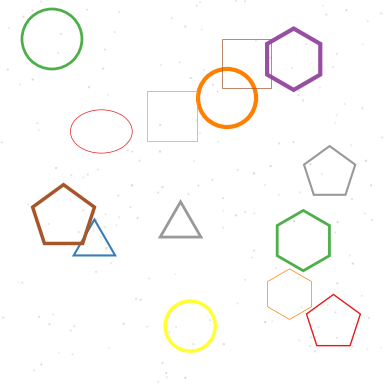[{"shape": "oval", "thickness": 0.5, "radius": 0.4, "center": [0.263, 0.658]}, {"shape": "pentagon", "thickness": 1, "radius": 0.37, "center": [0.866, 0.162]}, {"shape": "triangle", "thickness": 1.5, "radius": 0.31, "center": [0.245, 0.368]}, {"shape": "hexagon", "thickness": 2, "radius": 0.39, "center": [0.788, 0.375]}, {"shape": "circle", "thickness": 2, "radius": 0.39, "center": [0.135, 0.899]}, {"shape": "hexagon", "thickness": 3, "radius": 0.4, "center": [0.763, 0.846]}, {"shape": "hexagon", "thickness": 0.5, "radius": 0.33, "center": [0.752, 0.236]}, {"shape": "circle", "thickness": 3, "radius": 0.38, "center": [0.59, 0.745]}, {"shape": "circle", "thickness": 2.5, "radius": 0.33, "center": [0.494, 0.153]}, {"shape": "square", "thickness": 0.5, "radius": 0.32, "center": [0.641, 0.835]}, {"shape": "pentagon", "thickness": 2.5, "radius": 0.42, "center": [0.165, 0.436]}, {"shape": "square", "thickness": 0.5, "radius": 0.33, "center": [0.447, 0.699]}, {"shape": "triangle", "thickness": 2, "radius": 0.31, "center": [0.469, 0.415]}, {"shape": "pentagon", "thickness": 1.5, "radius": 0.35, "center": [0.856, 0.551]}]